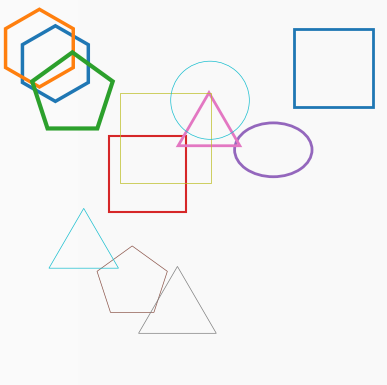[{"shape": "square", "thickness": 2, "radius": 0.51, "center": [0.861, 0.823]}, {"shape": "hexagon", "thickness": 2.5, "radius": 0.49, "center": [0.143, 0.835]}, {"shape": "hexagon", "thickness": 2.5, "radius": 0.5, "center": [0.102, 0.875]}, {"shape": "pentagon", "thickness": 3, "radius": 0.55, "center": [0.187, 0.755]}, {"shape": "square", "thickness": 1.5, "radius": 0.5, "center": [0.381, 0.548]}, {"shape": "oval", "thickness": 2, "radius": 0.5, "center": [0.705, 0.611]}, {"shape": "pentagon", "thickness": 0.5, "radius": 0.48, "center": [0.341, 0.266]}, {"shape": "triangle", "thickness": 2, "radius": 0.46, "center": [0.539, 0.667]}, {"shape": "triangle", "thickness": 0.5, "radius": 0.58, "center": [0.458, 0.192]}, {"shape": "square", "thickness": 0.5, "radius": 0.58, "center": [0.427, 0.643]}, {"shape": "circle", "thickness": 0.5, "radius": 0.51, "center": [0.542, 0.74]}, {"shape": "triangle", "thickness": 0.5, "radius": 0.52, "center": [0.216, 0.355]}]